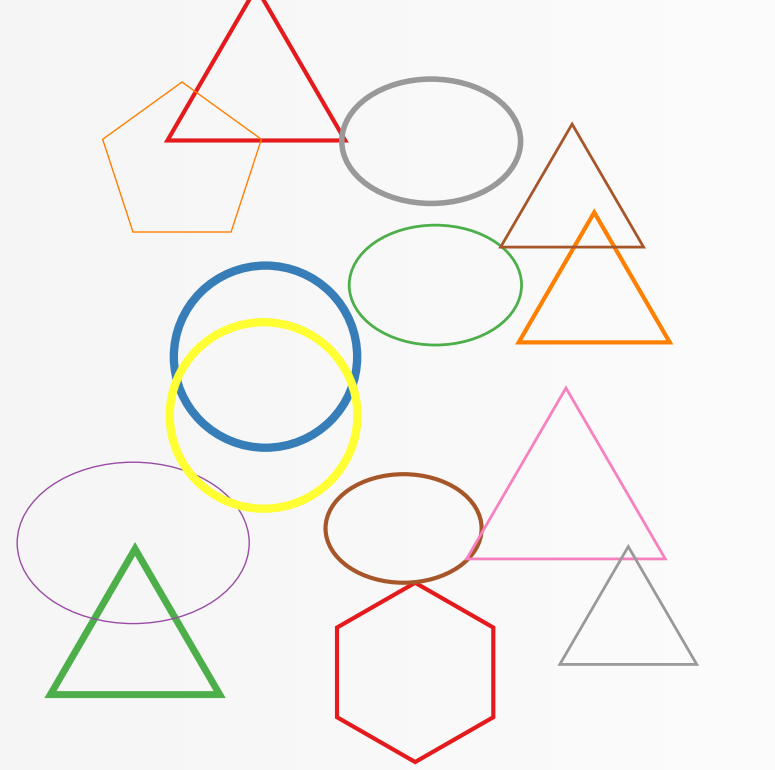[{"shape": "hexagon", "thickness": 1.5, "radius": 0.58, "center": [0.536, 0.127]}, {"shape": "triangle", "thickness": 1.5, "radius": 0.66, "center": [0.331, 0.884]}, {"shape": "circle", "thickness": 3, "radius": 0.59, "center": [0.343, 0.537]}, {"shape": "oval", "thickness": 1, "radius": 0.56, "center": [0.562, 0.63]}, {"shape": "triangle", "thickness": 2.5, "radius": 0.63, "center": [0.174, 0.161]}, {"shape": "oval", "thickness": 0.5, "radius": 0.75, "center": [0.172, 0.295]}, {"shape": "pentagon", "thickness": 0.5, "radius": 0.54, "center": [0.235, 0.786]}, {"shape": "triangle", "thickness": 1.5, "radius": 0.56, "center": [0.767, 0.612]}, {"shape": "circle", "thickness": 3, "radius": 0.61, "center": [0.34, 0.46]}, {"shape": "oval", "thickness": 1.5, "radius": 0.5, "center": [0.521, 0.314]}, {"shape": "triangle", "thickness": 1, "radius": 0.53, "center": [0.738, 0.732]}, {"shape": "triangle", "thickness": 1, "radius": 0.74, "center": [0.73, 0.348]}, {"shape": "triangle", "thickness": 1, "radius": 0.51, "center": [0.811, 0.188]}, {"shape": "oval", "thickness": 2, "radius": 0.58, "center": [0.556, 0.817]}]